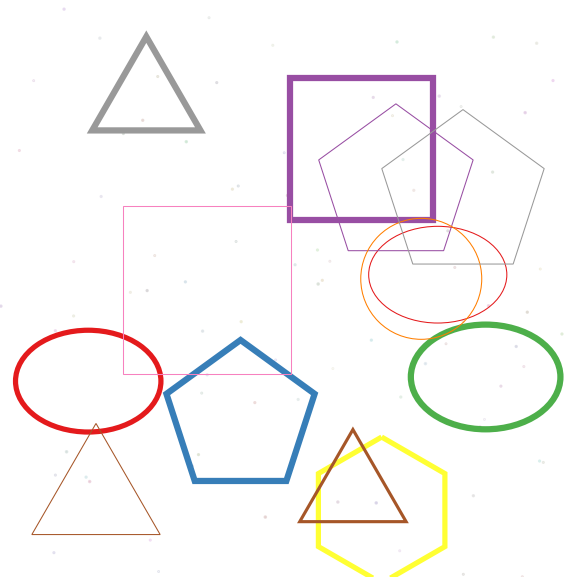[{"shape": "oval", "thickness": 0.5, "radius": 0.6, "center": [0.758, 0.524]}, {"shape": "oval", "thickness": 2.5, "radius": 0.63, "center": [0.153, 0.339]}, {"shape": "pentagon", "thickness": 3, "radius": 0.67, "center": [0.417, 0.275]}, {"shape": "oval", "thickness": 3, "radius": 0.65, "center": [0.841, 0.346]}, {"shape": "square", "thickness": 3, "radius": 0.62, "center": [0.626, 0.741]}, {"shape": "pentagon", "thickness": 0.5, "radius": 0.7, "center": [0.686, 0.679]}, {"shape": "circle", "thickness": 0.5, "radius": 0.52, "center": [0.729, 0.516]}, {"shape": "hexagon", "thickness": 2.5, "radius": 0.63, "center": [0.661, 0.116]}, {"shape": "triangle", "thickness": 0.5, "radius": 0.64, "center": [0.166, 0.138]}, {"shape": "triangle", "thickness": 1.5, "radius": 0.53, "center": [0.611, 0.149]}, {"shape": "square", "thickness": 0.5, "radius": 0.73, "center": [0.358, 0.497]}, {"shape": "pentagon", "thickness": 0.5, "radius": 0.74, "center": [0.802, 0.662]}, {"shape": "triangle", "thickness": 3, "radius": 0.54, "center": [0.253, 0.827]}]